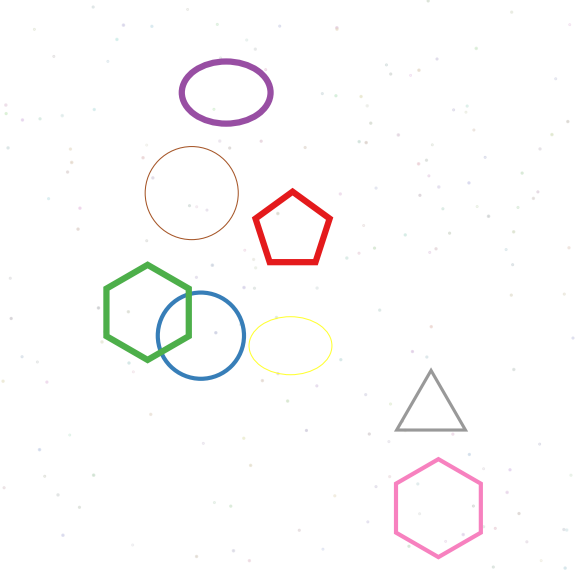[{"shape": "pentagon", "thickness": 3, "radius": 0.34, "center": [0.507, 0.6]}, {"shape": "circle", "thickness": 2, "radius": 0.37, "center": [0.348, 0.418]}, {"shape": "hexagon", "thickness": 3, "radius": 0.41, "center": [0.256, 0.458]}, {"shape": "oval", "thickness": 3, "radius": 0.38, "center": [0.392, 0.839]}, {"shape": "oval", "thickness": 0.5, "radius": 0.36, "center": [0.503, 0.4]}, {"shape": "circle", "thickness": 0.5, "radius": 0.4, "center": [0.332, 0.665]}, {"shape": "hexagon", "thickness": 2, "radius": 0.42, "center": [0.759, 0.119]}, {"shape": "triangle", "thickness": 1.5, "radius": 0.34, "center": [0.746, 0.289]}]